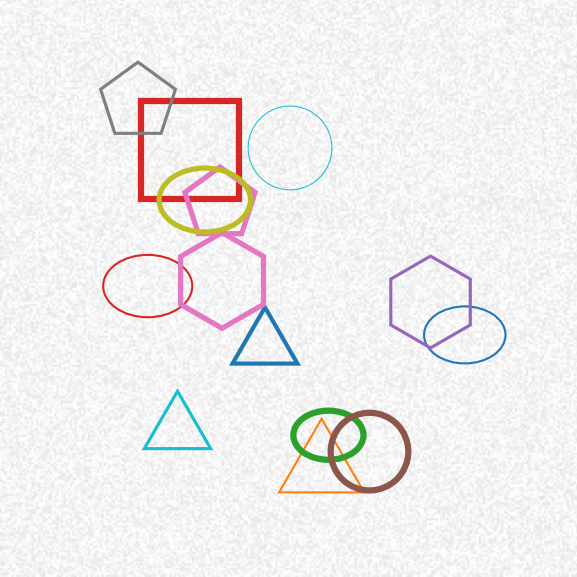[{"shape": "triangle", "thickness": 2, "radius": 0.32, "center": [0.459, 0.402]}, {"shape": "oval", "thickness": 1, "radius": 0.35, "center": [0.805, 0.419]}, {"shape": "triangle", "thickness": 1, "radius": 0.43, "center": [0.557, 0.189]}, {"shape": "oval", "thickness": 3, "radius": 0.3, "center": [0.569, 0.246]}, {"shape": "oval", "thickness": 1, "radius": 0.39, "center": [0.256, 0.504]}, {"shape": "square", "thickness": 3, "radius": 0.43, "center": [0.329, 0.739]}, {"shape": "hexagon", "thickness": 1.5, "radius": 0.4, "center": [0.746, 0.476]}, {"shape": "circle", "thickness": 3, "radius": 0.34, "center": [0.64, 0.217]}, {"shape": "hexagon", "thickness": 2.5, "radius": 0.41, "center": [0.385, 0.514]}, {"shape": "pentagon", "thickness": 2.5, "radius": 0.32, "center": [0.381, 0.646]}, {"shape": "pentagon", "thickness": 1.5, "radius": 0.34, "center": [0.239, 0.823]}, {"shape": "oval", "thickness": 2.5, "radius": 0.4, "center": [0.355, 0.653]}, {"shape": "triangle", "thickness": 1.5, "radius": 0.33, "center": [0.307, 0.255]}, {"shape": "circle", "thickness": 0.5, "radius": 0.36, "center": [0.502, 0.743]}]